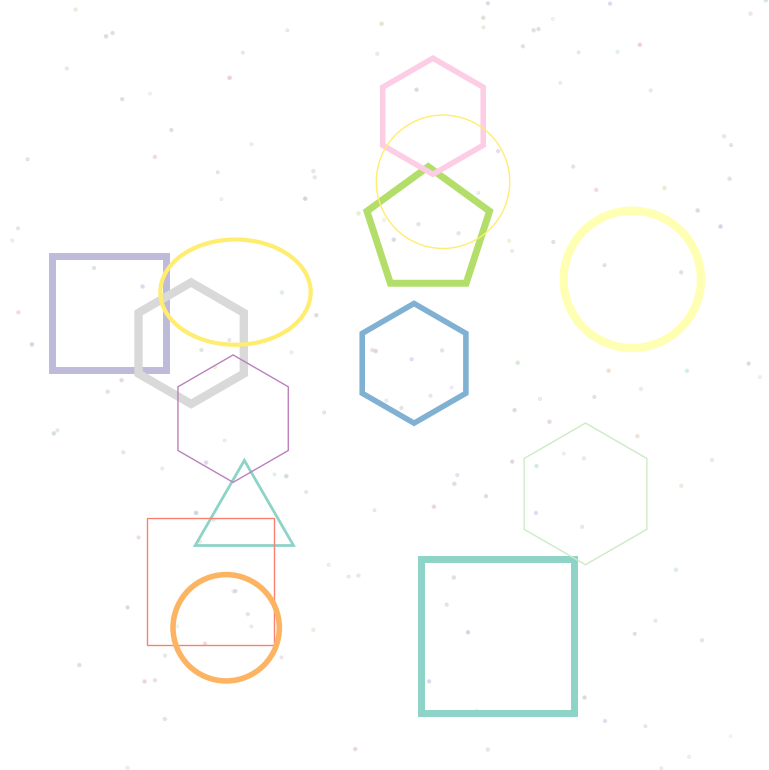[{"shape": "square", "thickness": 2.5, "radius": 0.5, "center": [0.646, 0.174]}, {"shape": "triangle", "thickness": 1, "radius": 0.37, "center": [0.317, 0.328]}, {"shape": "circle", "thickness": 3, "radius": 0.45, "center": [0.821, 0.637]}, {"shape": "square", "thickness": 2.5, "radius": 0.37, "center": [0.142, 0.594]}, {"shape": "square", "thickness": 0.5, "radius": 0.41, "center": [0.273, 0.245]}, {"shape": "hexagon", "thickness": 2, "radius": 0.39, "center": [0.538, 0.528]}, {"shape": "circle", "thickness": 2, "radius": 0.35, "center": [0.294, 0.185]}, {"shape": "pentagon", "thickness": 2.5, "radius": 0.42, "center": [0.556, 0.7]}, {"shape": "hexagon", "thickness": 2, "radius": 0.38, "center": [0.562, 0.849]}, {"shape": "hexagon", "thickness": 3, "radius": 0.39, "center": [0.248, 0.554]}, {"shape": "hexagon", "thickness": 0.5, "radius": 0.41, "center": [0.303, 0.456]}, {"shape": "hexagon", "thickness": 0.5, "radius": 0.46, "center": [0.76, 0.359]}, {"shape": "oval", "thickness": 1.5, "radius": 0.49, "center": [0.306, 0.621]}, {"shape": "circle", "thickness": 0.5, "radius": 0.43, "center": [0.575, 0.764]}]